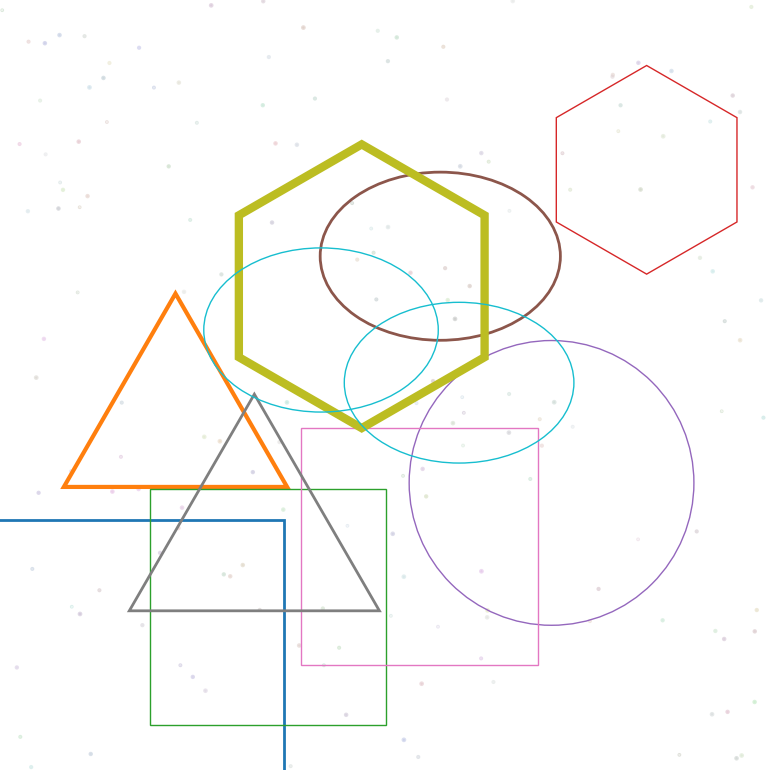[{"shape": "square", "thickness": 1, "radius": 0.93, "center": [0.182, 0.139]}, {"shape": "triangle", "thickness": 1.5, "radius": 0.84, "center": [0.228, 0.451]}, {"shape": "square", "thickness": 0.5, "radius": 0.77, "center": [0.348, 0.211]}, {"shape": "hexagon", "thickness": 0.5, "radius": 0.68, "center": [0.84, 0.779]}, {"shape": "circle", "thickness": 0.5, "radius": 0.92, "center": [0.716, 0.373]}, {"shape": "oval", "thickness": 1, "radius": 0.78, "center": [0.572, 0.667]}, {"shape": "square", "thickness": 0.5, "radius": 0.77, "center": [0.545, 0.29]}, {"shape": "triangle", "thickness": 1, "radius": 0.94, "center": [0.33, 0.301]}, {"shape": "hexagon", "thickness": 3, "radius": 0.92, "center": [0.47, 0.628]}, {"shape": "oval", "thickness": 0.5, "radius": 0.76, "center": [0.417, 0.571]}, {"shape": "oval", "thickness": 0.5, "radius": 0.75, "center": [0.596, 0.503]}]